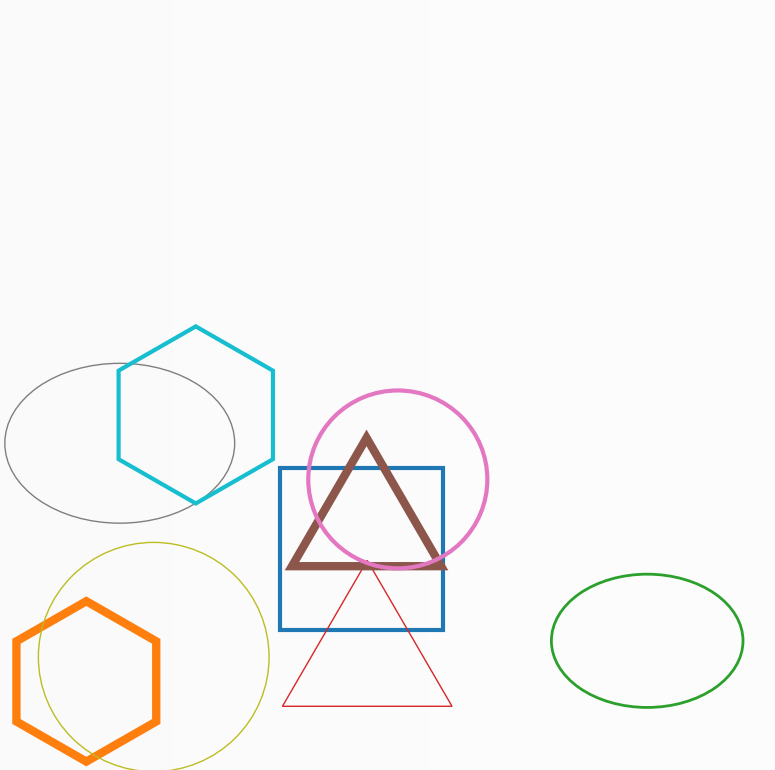[{"shape": "square", "thickness": 1.5, "radius": 0.53, "center": [0.467, 0.287]}, {"shape": "hexagon", "thickness": 3, "radius": 0.52, "center": [0.111, 0.115]}, {"shape": "oval", "thickness": 1, "radius": 0.62, "center": [0.835, 0.168]}, {"shape": "triangle", "thickness": 0.5, "radius": 0.63, "center": [0.474, 0.146]}, {"shape": "triangle", "thickness": 3, "radius": 0.56, "center": [0.473, 0.32]}, {"shape": "circle", "thickness": 1.5, "radius": 0.58, "center": [0.513, 0.377]}, {"shape": "oval", "thickness": 0.5, "radius": 0.74, "center": [0.155, 0.424]}, {"shape": "circle", "thickness": 0.5, "radius": 0.74, "center": [0.198, 0.147]}, {"shape": "hexagon", "thickness": 1.5, "radius": 0.57, "center": [0.253, 0.461]}]